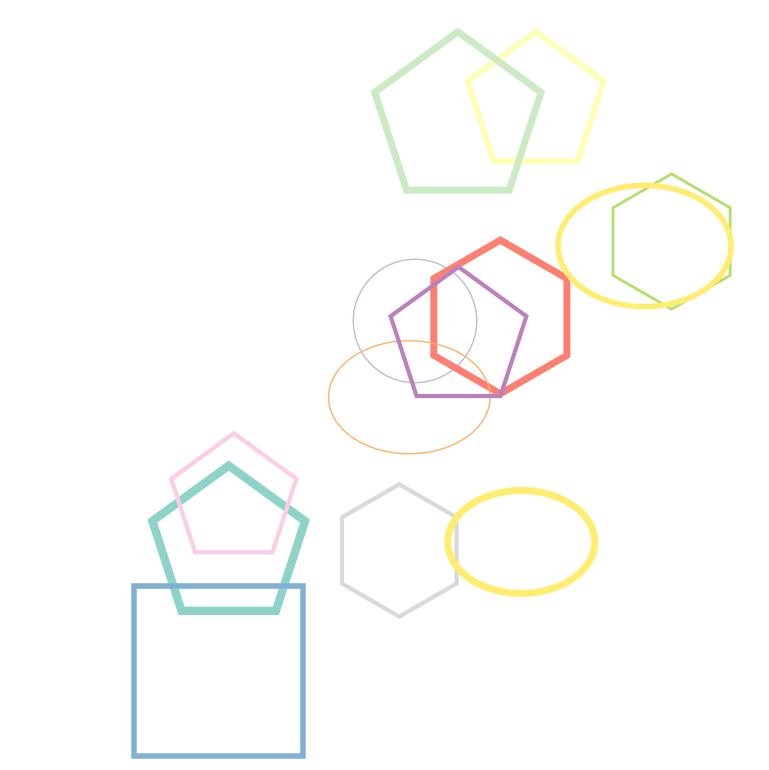[{"shape": "pentagon", "thickness": 3, "radius": 0.52, "center": [0.297, 0.291]}, {"shape": "pentagon", "thickness": 2, "radius": 0.46, "center": [0.696, 0.866]}, {"shape": "circle", "thickness": 0.5, "radius": 0.4, "center": [0.539, 0.583]}, {"shape": "hexagon", "thickness": 2.5, "radius": 0.5, "center": [0.65, 0.588]}, {"shape": "square", "thickness": 2, "radius": 0.55, "center": [0.284, 0.129]}, {"shape": "oval", "thickness": 0.5, "radius": 0.52, "center": [0.532, 0.484]}, {"shape": "hexagon", "thickness": 1, "radius": 0.44, "center": [0.872, 0.686]}, {"shape": "pentagon", "thickness": 1.5, "radius": 0.43, "center": [0.304, 0.352]}, {"shape": "hexagon", "thickness": 1.5, "radius": 0.43, "center": [0.519, 0.285]}, {"shape": "pentagon", "thickness": 1.5, "radius": 0.46, "center": [0.595, 0.561]}, {"shape": "pentagon", "thickness": 2.5, "radius": 0.57, "center": [0.595, 0.845]}, {"shape": "oval", "thickness": 2, "radius": 0.56, "center": [0.837, 0.681]}, {"shape": "oval", "thickness": 2.5, "radius": 0.48, "center": [0.677, 0.296]}]